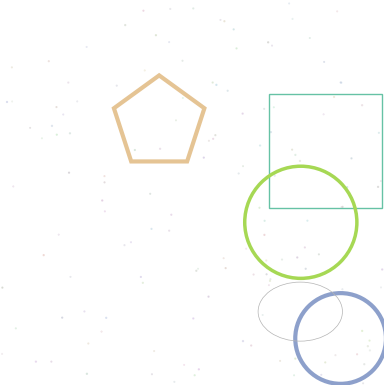[{"shape": "square", "thickness": 1, "radius": 0.74, "center": [0.845, 0.608]}, {"shape": "circle", "thickness": 3, "radius": 0.59, "center": [0.885, 0.121]}, {"shape": "circle", "thickness": 2.5, "radius": 0.73, "center": [0.781, 0.423]}, {"shape": "pentagon", "thickness": 3, "radius": 0.62, "center": [0.413, 0.681]}, {"shape": "oval", "thickness": 0.5, "radius": 0.55, "center": [0.78, 0.191]}]